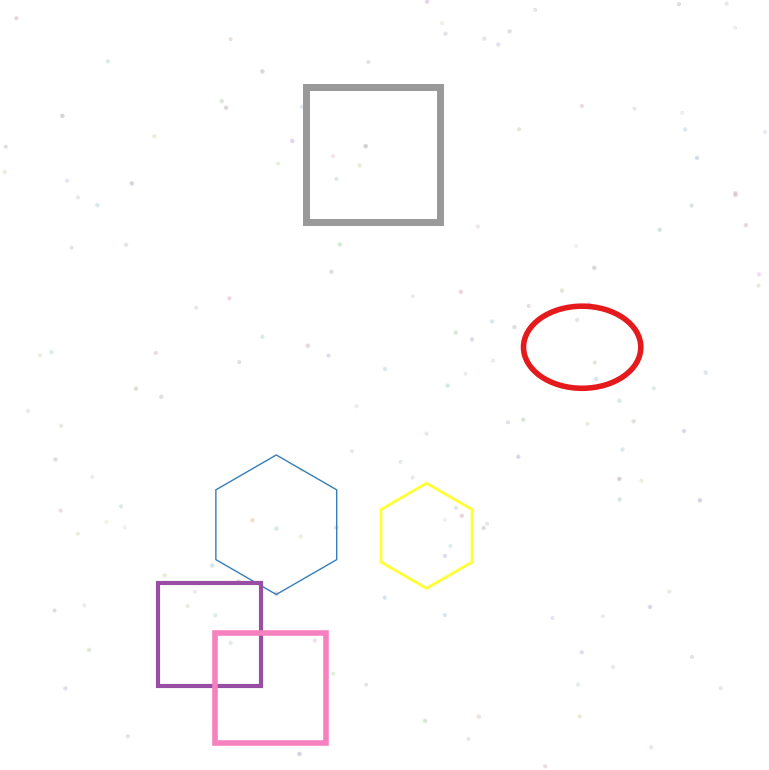[{"shape": "oval", "thickness": 2, "radius": 0.38, "center": [0.756, 0.549]}, {"shape": "hexagon", "thickness": 0.5, "radius": 0.45, "center": [0.359, 0.319]}, {"shape": "square", "thickness": 1.5, "radius": 0.33, "center": [0.272, 0.176]}, {"shape": "hexagon", "thickness": 1, "radius": 0.34, "center": [0.554, 0.304]}, {"shape": "square", "thickness": 2, "radius": 0.36, "center": [0.351, 0.106]}, {"shape": "square", "thickness": 2.5, "radius": 0.44, "center": [0.484, 0.799]}]